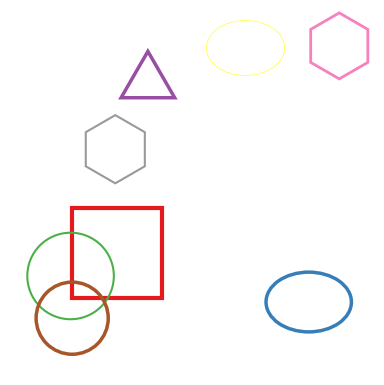[{"shape": "square", "thickness": 3, "radius": 0.58, "center": [0.305, 0.343]}, {"shape": "oval", "thickness": 2.5, "radius": 0.55, "center": [0.802, 0.216]}, {"shape": "circle", "thickness": 1.5, "radius": 0.56, "center": [0.183, 0.283]}, {"shape": "triangle", "thickness": 2.5, "radius": 0.4, "center": [0.384, 0.786]}, {"shape": "oval", "thickness": 0.5, "radius": 0.51, "center": [0.638, 0.875]}, {"shape": "circle", "thickness": 2.5, "radius": 0.47, "center": [0.187, 0.174]}, {"shape": "hexagon", "thickness": 2, "radius": 0.43, "center": [0.881, 0.881]}, {"shape": "hexagon", "thickness": 1.5, "radius": 0.44, "center": [0.299, 0.612]}]